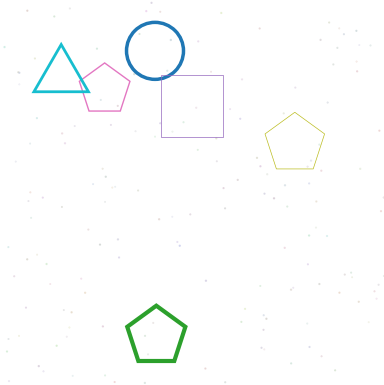[{"shape": "circle", "thickness": 2.5, "radius": 0.37, "center": [0.403, 0.868]}, {"shape": "pentagon", "thickness": 3, "radius": 0.4, "center": [0.406, 0.127]}, {"shape": "square", "thickness": 0.5, "radius": 0.4, "center": [0.498, 0.724]}, {"shape": "pentagon", "thickness": 1, "radius": 0.35, "center": [0.272, 0.767]}, {"shape": "pentagon", "thickness": 0.5, "radius": 0.41, "center": [0.766, 0.627]}, {"shape": "triangle", "thickness": 2, "radius": 0.41, "center": [0.159, 0.803]}]